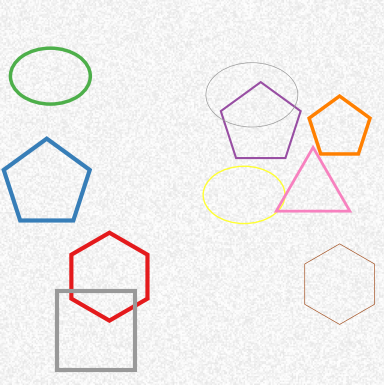[{"shape": "hexagon", "thickness": 3, "radius": 0.57, "center": [0.284, 0.281]}, {"shape": "pentagon", "thickness": 3, "radius": 0.59, "center": [0.121, 0.522]}, {"shape": "oval", "thickness": 2.5, "radius": 0.52, "center": [0.131, 0.802]}, {"shape": "pentagon", "thickness": 1.5, "radius": 0.55, "center": [0.677, 0.678]}, {"shape": "pentagon", "thickness": 2.5, "radius": 0.42, "center": [0.882, 0.667]}, {"shape": "oval", "thickness": 1, "radius": 0.53, "center": [0.634, 0.494]}, {"shape": "hexagon", "thickness": 0.5, "radius": 0.52, "center": [0.882, 0.262]}, {"shape": "triangle", "thickness": 2, "radius": 0.55, "center": [0.813, 0.507]}, {"shape": "oval", "thickness": 0.5, "radius": 0.6, "center": [0.654, 0.754]}, {"shape": "square", "thickness": 3, "radius": 0.51, "center": [0.25, 0.141]}]